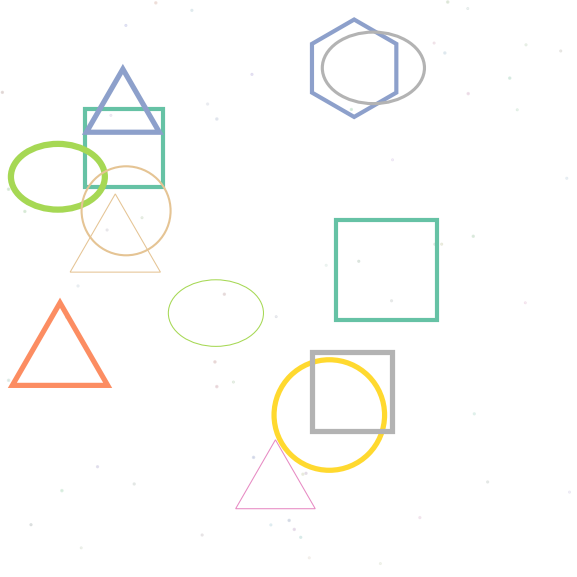[{"shape": "square", "thickness": 2, "radius": 0.34, "center": [0.215, 0.742]}, {"shape": "square", "thickness": 2, "radius": 0.44, "center": [0.669, 0.531]}, {"shape": "triangle", "thickness": 2.5, "radius": 0.48, "center": [0.104, 0.379]}, {"shape": "triangle", "thickness": 2.5, "radius": 0.36, "center": [0.213, 0.807]}, {"shape": "hexagon", "thickness": 2, "radius": 0.42, "center": [0.613, 0.881]}, {"shape": "triangle", "thickness": 0.5, "radius": 0.4, "center": [0.477, 0.158]}, {"shape": "oval", "thickness": 0.5, "radius": 0.41, "center": [0.374, 0.457]}, {"shape": "oval", "thickness": 3, "radius": 0.41, "center": [0.1, 0.693]}, {"shape": "circle", "thickness": 2.5, "radius": 0.48, "center": [0.57, 0.28]}, {"shape": "circle", "thickness": 1, "radius": 0.39, "center": [0.218, 0.634]}, {"shape": "triangle", "thickness": 0.5, "radius": 0.45, "center": [0.2, 0.573]}, {"shape": "oval", "thickness": 1.5, "radius": 0.44, "center": [0.647, 0.882]}, {"shape": "square", "thickness": 2.5, "radius": 0.34, "center": [0.61, 0.321]}]